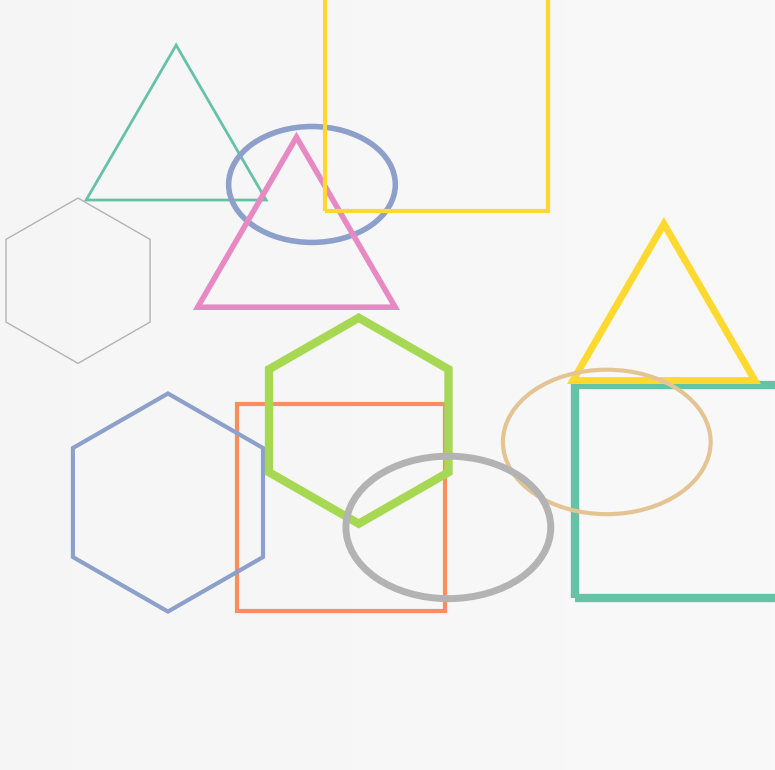[{"shape": "square", "thickness": 3, "radius": 0.69, "center": [0.88, 0.362]}, {"shape": "triangle", "thickness": 1, "radius": 0.67, "center": [0.227, 0.807]}, {"shape": "square", "thickness": 1.5, "radius": 0.67, "center": [0.44, 0.341]}, {"shape": "oval", "thickness": 2, "radius": 0.54, "center": [0.403, 0.76]}, {"shape": "hexagon", "thickness": 1.5, "radius": 0.71, "center": [0.217, 0.347]}, {"shape": "triangle", "thickness": 2, "radius": 0.74, "center": [0.383, 0.675]}, {"shape": "hexagon", "thickness": 3, "radius": 0.67, "center": [0.463, 0.454]}, {"shape": "triangle", "thickness": 2.5, "radius": 0.68, "center": [0.857, 0.574]}, {"shape": "square", "thickness": 1.5, "radius": 0.72, "center": [0.563, 0.87]}, {"shape": "oval", "thickness": 1.5, "radius": 0.67, "center": [0.783, 0.426]}, {"shape": "oval", "thickness": 2.5, "radius": 0.66, "center": [0.578, 0.315]}, {"shape": "hexagon", "thickness": 0.5, "radius": 0.54, "center": [0.101, 0.635]}]